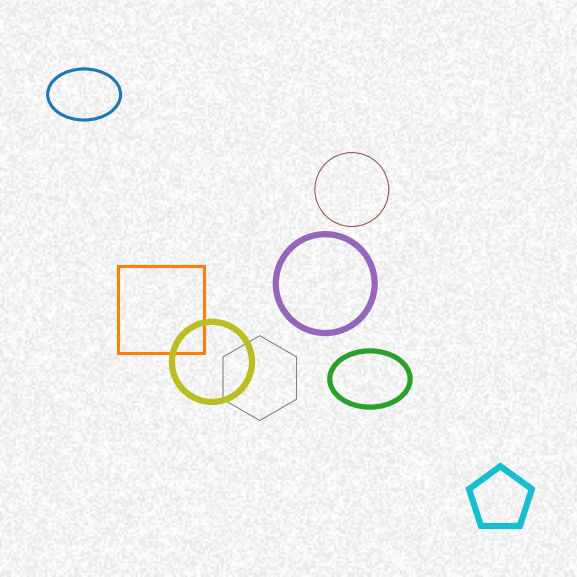[{"shape": "oval", "thickness": 1.5, "radius": 0.32, "center": [0.146, 0.836]}, {"shape": "square", "thickness": 1.5, "radius": 0.37, "center": [0.279, 0.463]}, {"shape": "oval", "thickness": 2.5, "radius": 0.35, "center": [0.641, 0.343]}, {"shape": "circle", "thickness": 3, "radius": 0.43, "center": [0.563, 0.508]}, {"shape": "circle", "thickness": 0.5, "radius": 0.32, "center": [0.609, 0.671]}, {"shape": "hexagon", "thickness": 0.5, "radius": 0.37, "center": [0.45, 0.344]}, {"shape": "circle", "thickness": 3, "radius": 0.35, "center": [0.367, 0.373]}, {"shape": "pentagon", "thickness": 3, "radius": 0.29, "center": [0.867, 0.135]}]